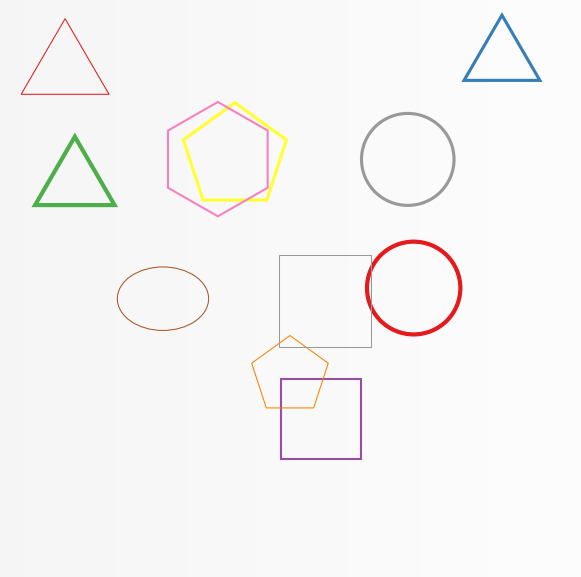[{"shape": "triangle", "thickness": 0.5, "radius": 0.44, "center": [0.112, 0.879]}, {"shape": "circle", "thickness": 2, "radius": 0.4, "center": [0.712, 0.5]}, {"shape": "triangle", "thickness": 1.5, "radius": 0.38, "center": [0.864, 0.898]}, {"shape": "triangle", "thickness": 2, "radius": 0.39, "center": [0.129, 0.683]}, {"shape": "square", "thickness": 1, "radius": 0.35, "center": [0.552, 0.273]}, {"shape": "pentagon", "thickness": 0.5, "radius": 0.35, "center": [0.499, 0.349]}, {"shape": "pentagon", "thickness": 1.5, "radius": 0.47, "center": [0.404, 0.728]}, {"shape": "oval", "thickness": 0.5, "radius": 0.39, "center": [0.28, 0.482]}, {"shape": "hexagon", "thickness": 1, "radius": 0.5, "center": [0.375, 0.724]}, {"shape": "square", "thickness": 0.5, "radius": 0.4, "center": [0.559, 0.478]}, {"shape": "circle", "thickness": 1.5, "radius": 0.4, "center": [0.702, 0.723]}]